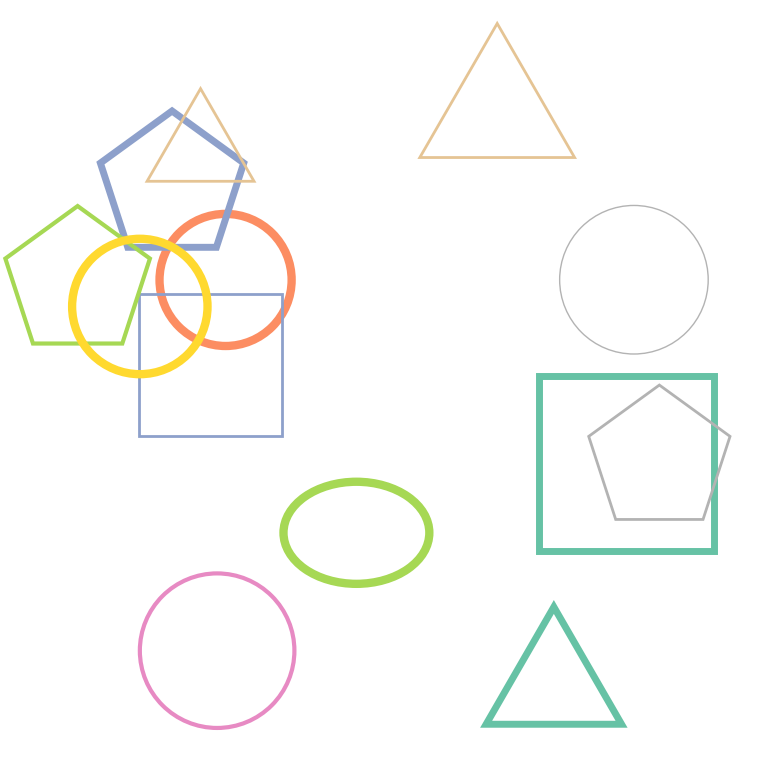[{"shape": "triangle", "thickness": 2.5, "radius": 0.51, "center": [0.719, 0.11]}, {"shape": "square", "thickness": 2.5, "radius": 0.57, "center": [0.814, 0.398]}, {"shape": "circle", "thickness": 3, "radius": 0.43, "center": [0.293, 0.636]}, {"shape": "pentagon", "thickness": 2.5, "radius": 0.49, "center": [0.223, 0.758]}, {"shape": "square", "thickness": 1, "radius": 0.46, "center": [0.273, 0.526]}, {"shape": "circle", "thickness": 1.5, "radius": 0.5, "center": [0.282, 0.155]}, {"shape": "oval", "thickness": 3, "radius": 0.47, "center": [0.463, 0.308]}, {"shape": "pentagon", "thickness": 1.5, "radius": 0.49, "center": [0.101, 0.634]}, {"shape": "circle", "thickness": 3, "radius": 0.44, "center": [0.182, 0.602]}, {"shape": "triangle", "thickness": 1, "radius": 0.4, "center": [0.26, 0.805]}, {"shape": "triangle", "thickness": 1, "radius": 0.58, "center": [0.646, 0.853]}, {"shape": "circle", "thickness": 0.5, "radius": 0.48, "center": [0.823, 0.637]}, {"shape": "pentagon", "thickness": 1, "radius": 0.48, "center": [0.856, 0.403]}]